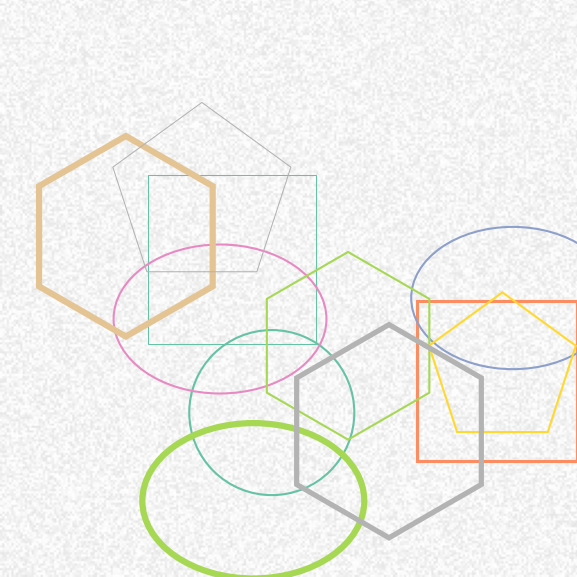[{"shape": "square", "thickness": 0.5, "radius": 0.73, "center": [0.402, 0.55]}, {"shape": "circle", "thickness": 1, "radius": 0.71, "center": [0.471, 0.285]}, {"shape": "square", "thickness": 1.5, "radius": 0.69, "center": [0.861, 0.34]}, {"shape": "oval", "thickness": 1, "radius": 0.88, "center": [0.888, 0.483]}, {"shape": "oval", "thickness": 1, "radius": 0.92, "center": [0.381, 0.447]}, {"shape": "oval", "thickness": 3, "radius": 0.96, "center": [0.439, 0.132]}, {"shape": "hexagon", "thickness": 1, "radius": 0.81, "center": [0.603, 0.4]}, {"shape": "pentagon", "thickness": 1, "radius": 0.67, "center": [0.87, 0.359]}, {"shape": "hexagon", "thickness": 3, "radius": 0.87, "center": [0.218, 0.59]}, {"shape": "hexagon", "thickness": 2.5, "radius": 0.92, "center": [0.674, 0.252]}, {"shape": "pentagon", "thickness": 0.5, "radius": 0.81, "center": [0.35, 0.66]}]